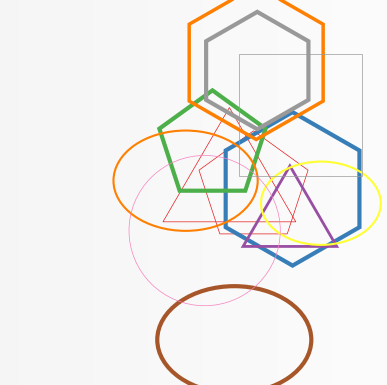[{"shape": "pentagon", "thickness": 0.5, "radius": 0.74, "center": [0.654, 0.512]}, {"shape": "triangle", "thickness": 0.5, "radius": 0.99, "center": [0.592, 0.523]}, {"shape": "hexagon", "thickness": 3, "radius": 1.0, "center": [0.755, 0.509]}, {"shape": "pentagon", "thickness": 3, "radius": 0.72, "center": [0.548, 0.621]}, {"shape": "triangle", "thickness": 2, "radius": 0.7, "center": [0.748, 0.43]}, {"shape": "hexagon", "thickness": 2.5, "radius": 1.0, "center": [0.661, 0.837]}, {"shape": "oval", "thickness": 1.5, "radius": 0.93, "center": [0.479, 0.531]}, {"shape": "oval", "thickness": 1.5, "radius": 0.77, "center": [0.828, 0.472]}, {"shape": "oval", "thickness": 3, "radius": 0.99, "center": [0.605, 0.118]}, {"shape": "circle", "thickness": 0.5, "radius": 0.98, "center": [0.528, 0.401]}, {"shape": "hexagon", "thickness": 3, "radius": 0.76, "center": [0.664, 0.817]}, {"shape": "square", "thickness": 0.5, "radius": 0.79, "center": [0.775, 0.702]}]